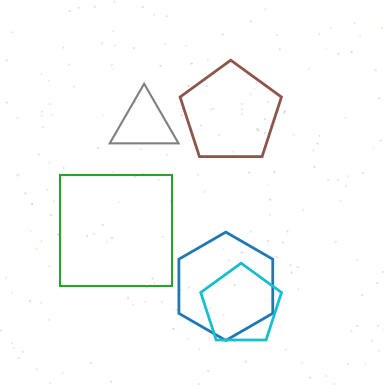[{"shape": "hexagon", "thickness": 2, "radius": 0.7, "center": [0.587, 0.256]}, {"shape": "square", "thickness": 1.5, "radius": 0.72, "center": [0.302, 0.402]}, {"shape": "pentagon", "thickness": 2, "radius": 0.69, "center": [0.599, 0.705]}, {"shape": "triangle", "thickness": 1.5, "radius": 0.52, "center": [0.374, 0.679]}, {"shape": "pentagon", "thickness": 2, "radius": 0.55, "center": [0.626, 0.206]}]